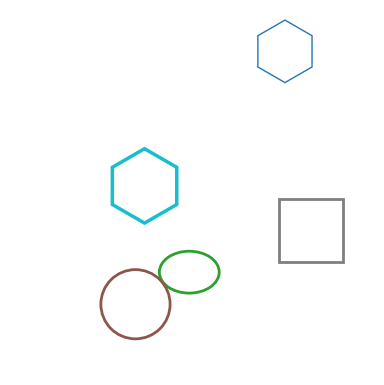[{"shape": "hexagon", "thickness": 1, "radius": 0.41, "center": [0.74, 0.867]}, {"shape": "oval", "thickness": 2, "radius": 0.39, "center": [0.492, 0.293]}, {"shape": "circle", "thickness": 2, "radius": 0.45, "center": [0.352, 0.21]}, {"shape": "square", "thickness": 2, "radius": 0.41, "center": [0.808, 0.402]}, {"shape": "hexagon", "thickness": 2.5, "radius": 0.48, "center": [0.375, 0.517]}]